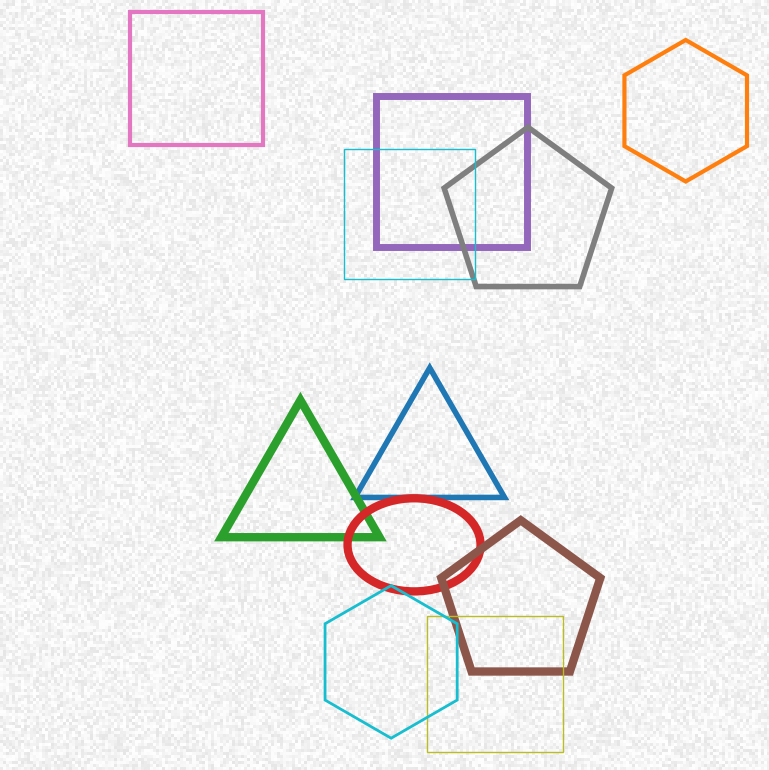[{"shape": "triangle", "thickness": 2, "radius": 0.56, "center": [0.558, 0.41]}, {"shape": "hexagon", "thickness": 1.5, "radius": 0.46, "center": [0.891, 0.856]}, {"shape": "triangle", "thickness": 3, "radius": 0.59, "center": [0.39, 0.362]}, {"shape": "oval", "thickness": 3, "radius": 0.43, "center": [0.538, 0.292]}, {"shape": "square", "thickness": 2.5, "radius": 0.49, "center": [0.587, 0.777]}, {"shape": "pentagon", "thickness": 3, "radius": 0.54, "center": [0.676, 0.216]}, {"shape": "square", "thickness": 1.5, "radius": 0.43, "center": [0.255, 0.898]}, {"shape": "pentagon", "thickness": 2, "radius": 0.57, "center": [0.686, 0.72]}, {"shape": "square", "thickness": 0.5, "radius": 0.44, "center": [0.643, 0.111]}, {"shape": "square", "thickness": 0.5, "radius": 0.42, "center": [0.532, 0.722]}, {"shape": "hexagon", "thickness": 1, "radius": 0.5, "center": [0.508, 0.14]}]